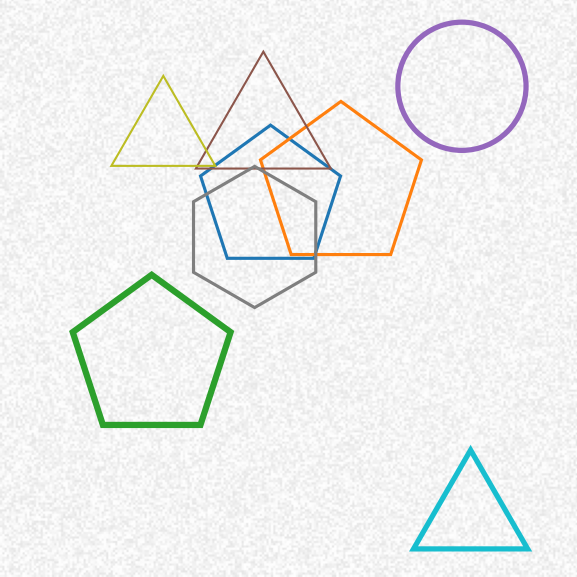[{"shape": "pentagon", "thickness": 1.5, "radius": 0.64, "center": [0.468, 0.655]}, {"shape": "pentagon", "thickness": 1.5, "radius": 0.73, "center": [0.59, 0.677]}, {"shape": "pentagon", "thickness": 3, "radius": 0.72, "center": [0.263, 0.38]}, {"shape": "circle", "thickness": 2.5, "radius": 0.56, "center": [0.8, 0.85]}, {"shape": "triangle", "thickness": 1, "radius": 0.67, "center": [0.456, 0.775]}, {"shape": "hexagon", "thickness": 1.5, "radius": 0.61, "center": [0.441, 0.589]}, {"shape": "triangle", "thickness": 1, "radius": 0.52, "center": [0.283, 0.764]}, {"shape": "triangle", "thickness": 2.5, "radius": 0.57, "center": [0.815, 0.106]}]